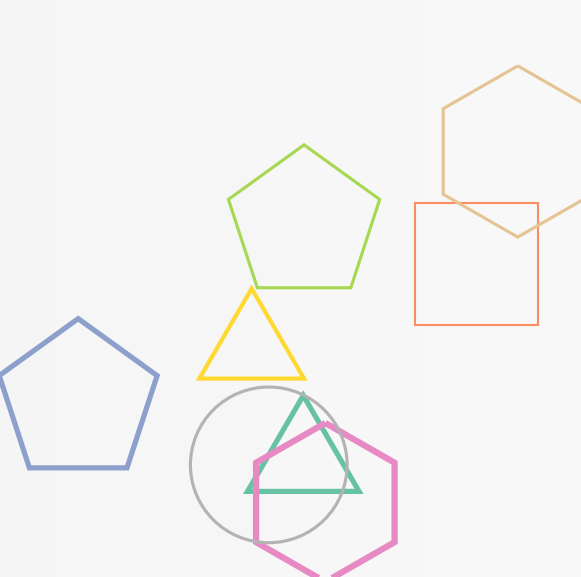[{"shape": "triangle", "thickness": 2.5, "radius": 0.55, "center": [0.522, 0.204]}, {"shape": "square", "thickness": 1, "radius": 0.53, "center": [0.82, 0.542]}, {"shape": "pentagon", "thickness": 2.5, "radius": 0.71, "center": [0.135, 0.305]}, {"shape": "hexagon", "thickness": 3, "radius": 0.69, "center": [0.56, 0.129]}, {"shape": "pentagon", "thickness": 1.5, "radius": 0.68, "center": [0.523, 0.612]}, {"shape": "triangle", "thickness": 2, "radius": 0.52, "center": [0.433, 0.396]}, {"shape": "hexagon", "thickness": 1.5, "radius": 0.74, "center": [0.891, 0.737]}, {"shape": "circle", "thickness": 1.5, "radius": 0.67, "center": [0.462, 0.194]}]